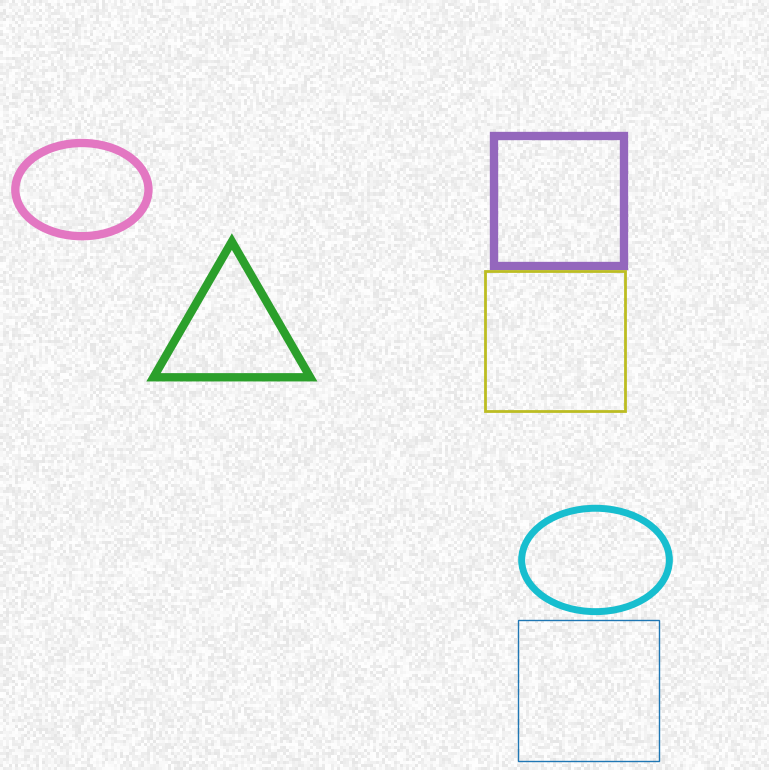[{"shape": "square", "thickness": 0.5, "radius": 0.46, "center": [0.764, 0.104]}, {"shape": "triangle", "thickness": 3, "radius": 0.59, "center": [0.301, 0.569]}, {"shape": "square", "thickness": 3, "radius": 0.42, "center": [0.726, 0.739]}, {"shape": "oval", "thickness": 3, "radius": 0.43, "center": [0.106, 0.754]}, {"shape": "square", "thickness": 1, "radius": 0.45, "center": [0.72, 0.557]}, {"shape": "oval", "thickness": 2.5, "radius": 0.48, "center": [0.773, 0.273]}]